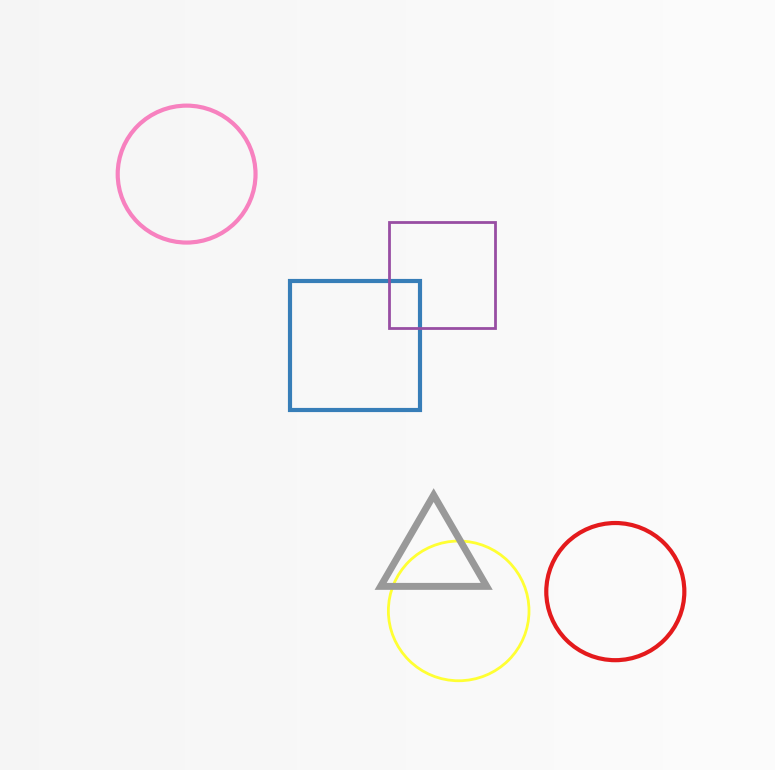[{"shape": "circle", "thickness": 1.5, "radius": 0.45, "center": [0.794, 0.232]}, {"shape": "square", "thickness": 1.5, "radius": 0.42, "center": [0.458, 0.551]}, {"shape": "square", "thickness": 1, "radius": 0.34, "center": [0.57, 0.643]}, {"shape": "circle", "thickness": 1, "radius": 0.45, "center": [0.592, 0.207]}, {"shape": "circle", "thickness": 1.5, "radius": 0.44, "center": [0.241, 0.774]}, {"shape": "triangle", "thickness": 2.5, "radius": 0.4, "center": [0.56, 0.278]}]